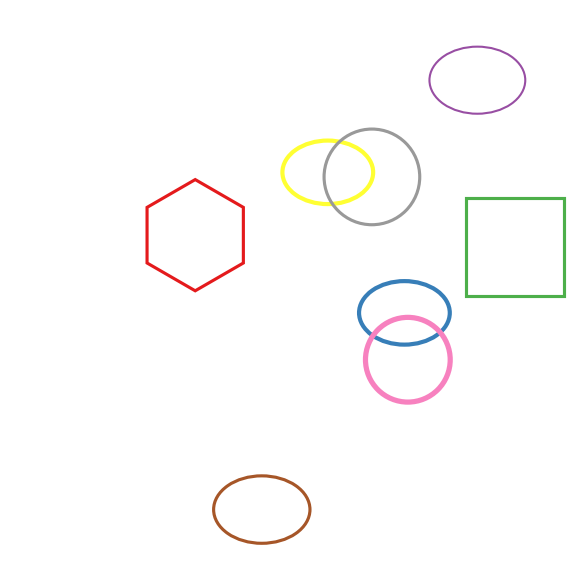[{"shape": "hexagon", "thickness": 1.5, "radius": 0.48, "center": [0.338, 0.592]}, {"shape": "oval", "thickness": 2, "radius": 0.39, "center": [0.7, 0.457]}, {"shape": "square", "thickness": 1.5, "radius": 0.42, "center": [0.892, 0.572]}, {"shape": "oval", "thickness": 1, "radius": 0.41, "center": [0.827, 0.86]}, {"shape": "oval", "thickness": 2, "radius": 0.39, "center": [0.568, 0.701]}, {"shape": "oval", "thickness": 1.5, "radius": 0.42, "center": [0.453, 0.117]}, {"shape": "circle", "thickness": 2.5, "radius": 0.37, "center": [0.706, 0.376]}, {"shape": "circle", "thickness": 1.5, "radius": 0.41, "center": [0.644, 0.693]}]